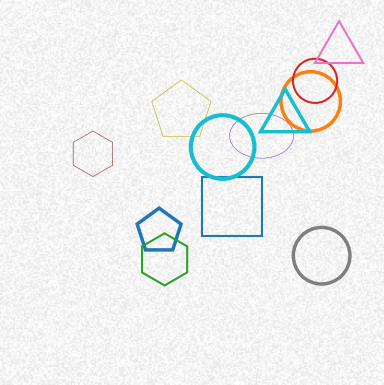[{"shape": "pentagon", "thickness": 2.5, "radius": 0.3, "center": [0.413, 0.399]}, {"shape": "square", "thickness": 1.5, "radius": 0.38, "center": [0.603, 0.464]}, {"shape": "circle", "thickness": 2.5, "radius": 0.39, "center": [0.807, 0.737]}, {"shape": "hexagon", "thickness": 1.5, "radius": 0.34, "center": [0.428, 0.326]}, {"shape": "circle", "thickness": 1.5, "radius": 0.29, "center": [0.818, 0.79]}, {"shape": "oval", "thickness": 0.5, "radius": 0.42, "center": [0.679, 0.647]}, {"shape": "hexagon", "thickness": 0.5, "radius": 0.3, "center": [0.241, 0.6]}, {"shape": "triangle", "thickness": 1.5, "radius": 0.36, "center": [0.881, 0.873]}, {"shape": "circle", "thickness": 2.5, "radius": 0.37, "center": [0.835, 0.336]}, {"shape": "pentagon", "thickness": 0.5, "radius": 0.4, "center": [0.471, 0.711]}, {"shape": "triangle", "thickness": 2.5, "radius": 0.37, "center": [0.741, 0.695]}, {"shape": "circle", "thickness": 3, "radius": 0.41, "center": [0.578, 0.618]}]